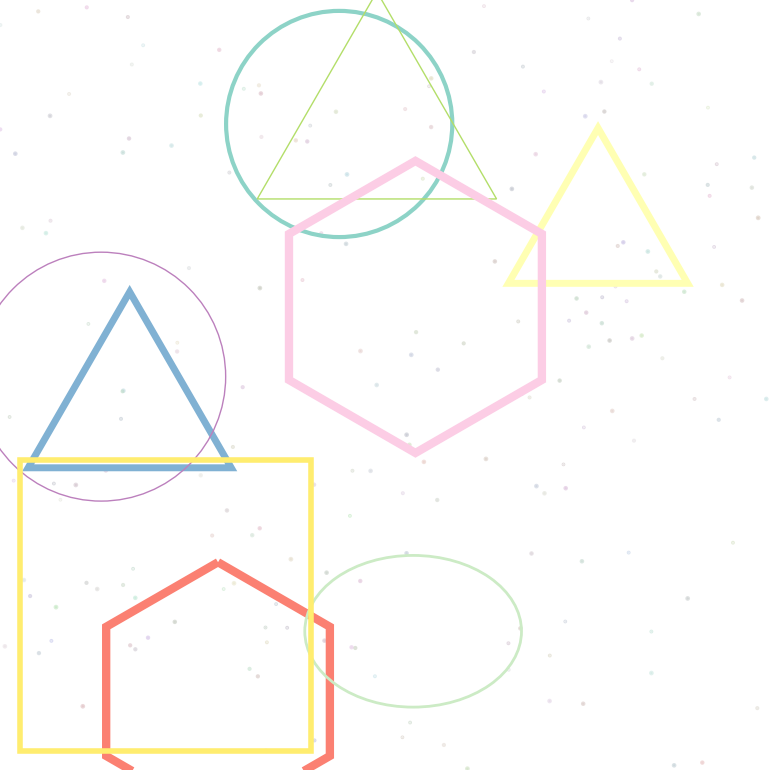[{"shape": "circle", "thickness": 1.5, "radius": 0.73, "center": [0.44, 0.839]}, {"shape": "triangle", "thickness": 2.5, "radius": 0.67, "center": [0.777, 0.699]}, {"shape": "hexagon", "thickness": 3, "radius": 0.84, "center": [0.283, 0.102]}, {"shape": "triangle", "thickness": 2.5, "radius": 0.76, "center": [0.168, 0.469]}, {"shape": "triangle", "thickness": 0.5, "radius": 0.9, "center": [0.489, 0.831]}, {"shape": "hexagon", "thickness": 3, "radius": 0.95, "center": [0.54, 0.601]}, {"shape": "circle", "thickness": 0.5, "radius": 0.81, "center": [0.131, 0.511]}, {"shape": "oval", "thickness": 1, "radius": 0.7, "center": [0.537, 0.18]}, {"shape": "square", "thickness": 2, "radius": 0.95, "center": [0.215, 0.214]}]